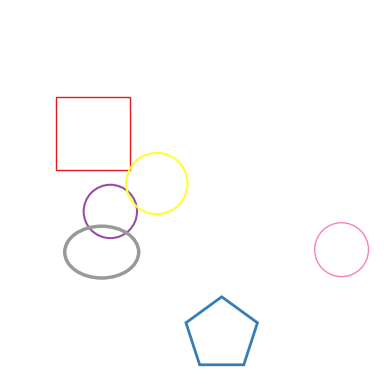[{"shape": "square", "thickness": 1, "radius": 0.48, "center": [0.241, 0.653]}, {"shape": "pentagon", "thickness": 2, "radius": 0.49, "center": [0.576, 0.131]}, {"shape": "circle", "thickness": 1.5, "radius": 0.35, "center": [0.287, 0.451]}, {"shape": "circle", "thickness": 1.5, "radius": 0.4, "center": [0.407, 0.523]}, {"shape": "circle", "thickness": 1, "radius": 0.35, "center": [0.887, 0.351]}, {"shape": "oval", "thickness": 2.5, "radius": 0.48, "center": [0.264, 0.345]}]